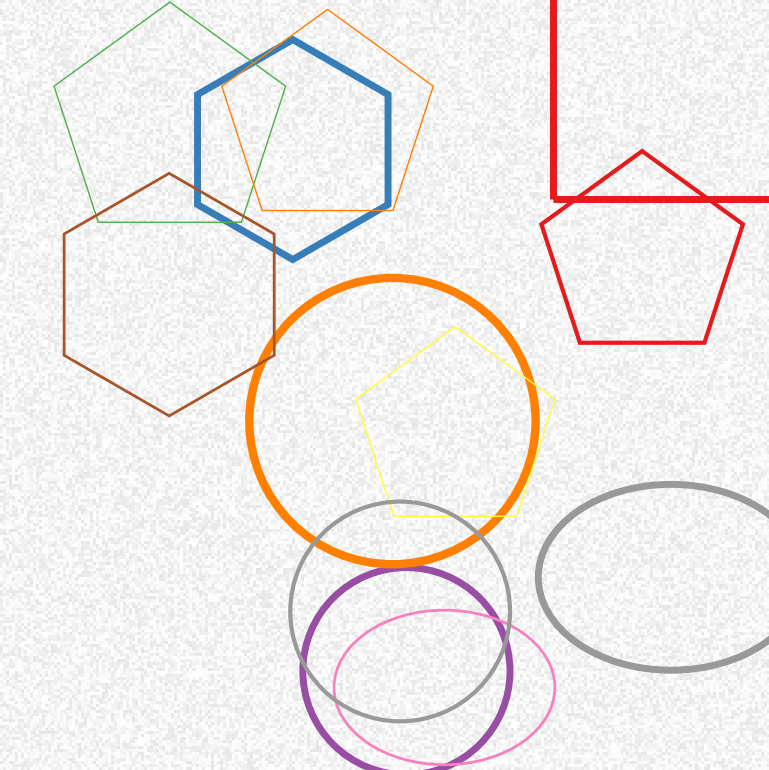[{"shape": "square", "thickness": 2.5, "radius": 0.73, "center": [0.864, 0.888]}, {"shape": "pentagon", "thickness": 1.5, "radius": 0.69, "center": [0.834, 0.666]}, {"shape": "hexagon", "thickness": 2.5, "radius": 0.71, "center": [0.38, 0.806]}, {"shape": "pentagon", "thickness": 0.5, "radius": 0.79, "center": [0.221, 0.839]}, {"shape": "circle", "thickness": 2.5, "radius": 0.67, "center": [0.528, 0.128]}, {"shape": "circle", "thickness": 3, "radius": 0.93, "center": [0.51, 0.453]}, {"shape": "pentagon", "thickness": 0.5, "radius": 0.72, "center": [0.425, 0.843]}, {"shape": "pentagon", "thickness": 0.5, "radius": 0.68, "center": [0.591, 0.44]}, {"shape": "hexagon", "thickness": 1, "radius": 0.79, "center": [0.22, 0.617]}, {"shape": "oval", "thickness": 1, "radius": 0.72, "center": [0.577, 0.107]}, {"shape": "circle", "thickness": 1.5, "radius": 0.71, "center": [0.52, 0.206]}, {"shape": "oval", "thickness": 2.5, "radius": 0.86, "center": [0.871, 0.25]}]